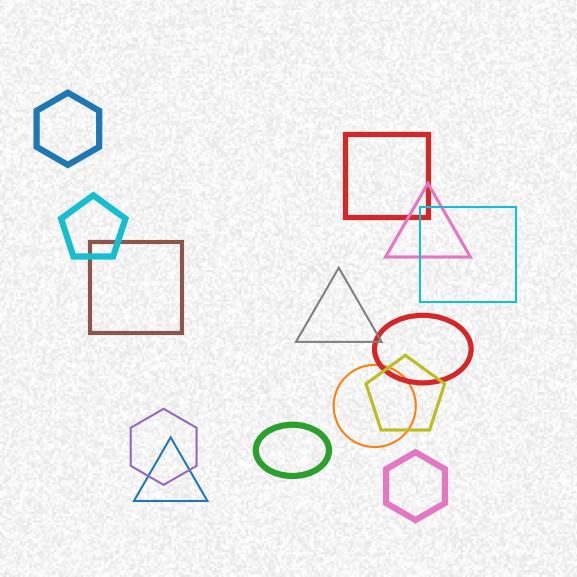[{"shape": "triangle", "thickness": 1, "radius": 0.37, "center": [0.296, 0.168]}, {"shape": "hexagon", "thickness": 3, "radius": 0.31, "center": [0.118, 0.776]}, {"shape": "circle", "thickness": 1, "radius": 0.36, "center": [0.649, 0.296]}, {"shape": "oval", "thickness": 3, "radius": 0.32, "center": [0.506, 0.219]}, {"shape": "oval", "thickness": 2.5, "radius": 0.42, "center": [0.732, 0.395]}, {"shape": "square", "thickness": 2.5, "radius": 0.36, "center": [0.67, 0.695]}, {"shape": "hexagon", "thickness": 1, "radius": 0.33, "center": [0.283, 0.225]}, {"shape": "square", "thickness": 2, "radius": 0.39, "center": [0.236, 0.501]}, {"shape": "hexagon", "thickness": 3, "radius": 0.29, "center": [0.72, 0.157]}, {"shape": "triangle", "thickness": 1.5, "radius": 0.42, "center": [0.741, 0.597]}, {"shape": "triangle", "thickness": 1, "radius": 0.43, "center": [0.587, 0.45]}, {"shape": "pentagon", "thickness": 1.5, "radius": 0.36, "center": [0.702, 0.312]}, {"shape": "square", "thickness": 1, "radius": 0.41, "center": [0.811, 0.559]}, {"shape": "pentagon", "thickness": 3, "radius": 0.29, "center": [0.162, 0.602]}]